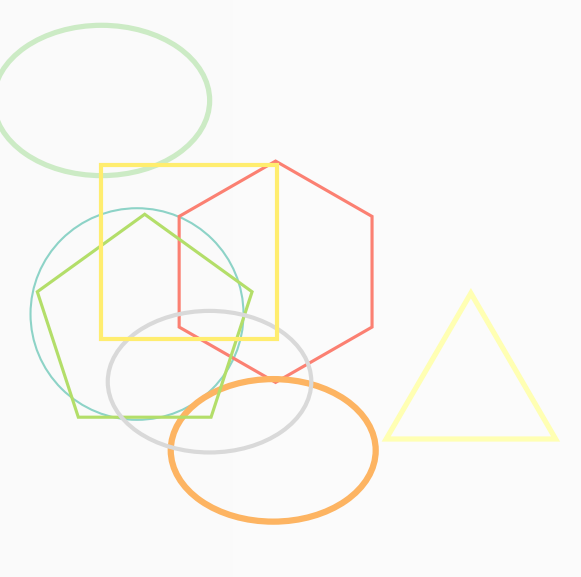[{"shape": "circle", "thickness": 1, "radius": 0.92, "center": [0.236, 0.455]}, {"shape": "triangle", "thickness": 2.5, "radius": 0.84, "center": [0.81, 0.323]}, {"shape": "hexagon", "thickness": 1.5, "radius": 0.96, "center": [0.474, 0.529]}, {"shape": "oval", "thickness": 3, "radius": 0.88, "center": [0.47, 0.219]}, {"shape": "pentagon", "thickness": 1.5, "radius": 0.97, "center": [0.249, 0.434]}, {"shape": "oval", "thickness": 2, "radius": 0.88, "center": [0.36, 0.338]}, {"shape": "oval", "thickness": 2.5, "radius": 0.93, "center": [0.175, 0.825]}, {"shape": "square", "thickness": 2, "radius": 0.76, "center": [0.325, 0.563]}]